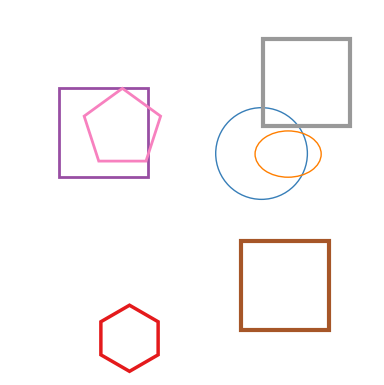[{"shape": "hexagon", "thickness": 2.5, "radius": 0.43, "center": [0.336, 0.121]}, {"shape": "circle", "thickness": 1, "radius": 0.6, "center": [0.679, 0.601]}, {"shape": "square", "thickness": 2, "radius": 0.57, "center": [0.269, 0.655]}, {"shape": "oval", "thickness": 1, "radius": 0.43, "center": [0.748, 0.6]}, {"shape": "square", "thickness": 3, "radius": 0.58, "center": [0.74, 0.259]}, {"shape": "pentagon", "thickness": 2, "radius": 0.52, "center": [0.318, 0.666]}, {"shape": "square", "thickness": 3, "radius": 0.57, "center": [0.796, 0.785]}]